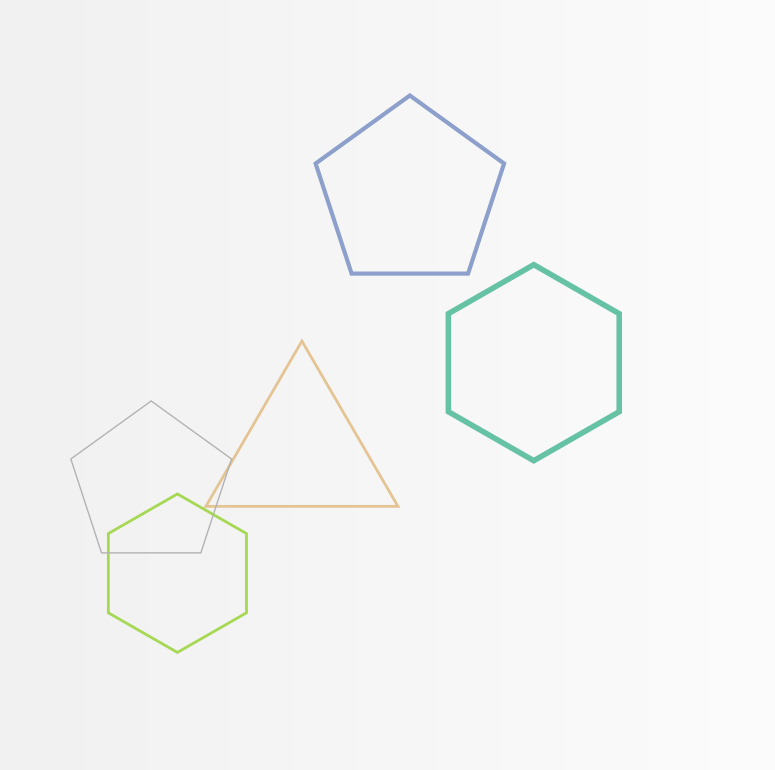[{"shape": "hexagon", "thickness": 2, "radius": 0.64, "center": [0.689, 0.529]}, {"shape": "pentagon", "thickness": 1.5, "radius": 0.64, "center": [0.529, 0.748]}, {"shape": "hexagon", "thickness": 1, "radius": 0.51, "center": [0.229, 0.256]}, {"shape": "triangle", "thickness": 1, "radius": 0.72, "center": [0.39, 0.414]}, {"shape": "pentagon", "thickness": 0.5, "radius": 0.55, "center": [0.195, 0.37]}]